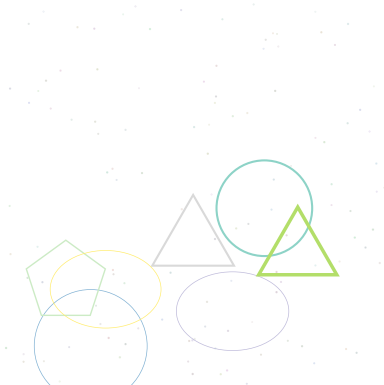[{"shape": "circle", "thickness": 1.5, "radius": 0.62, "center": [0.687, 0.459]}, {"shape": "oval", "thickness": 0.5, "radius": 0.73, "center": [0.604, 0.192]}, {"shape": "circle", "thickness": 0.5, "radius": 0.73, "center": [0.236, 0.101]}, {"shape": "triangle", "thickness": 2.5, "radius": 0.59, "center": [0.773, 0.345]}, {"shape": "triangle", "thickness": 1.5, "radius": 0.61, "center": [0.502, 0.371]}, {"shape": "pentagon", "thickness": 1, "radius": 0.54, "center": [0.171, 0.268]}, {"shape": "oval", "thickness": 0.5, "radius": 0.72, "center": [0.274, 0.249]}]